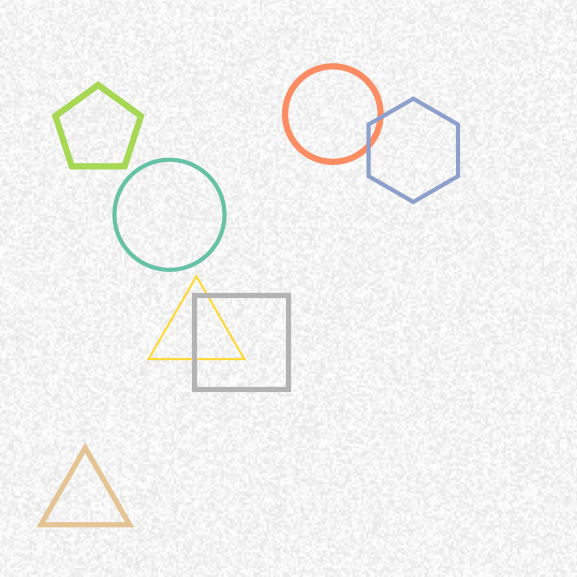[{"shape": "circle", "thickness": 2, "radius": 0.48, "center": [0.293, 0.627]}, {"shape": "circle", "thickness": 3, "radius": 0.41, "center": [0.576, 0.802]}, {"shape": "hexagon", "thickness": 2, "radius": 0.45, "center": [0.716, 0.739]}, {"shape": "pentagon", "thickness": 3, "radius": 0.39, "center": [0.17, 0.774]}, {"shape": "triangle", "thickness": 1, "radius": 0.48, "center": [0.34, 0.425]}, {"shape": "triangle", "thickness": 2.5, "radius": 0.44, "center": [0.148, 0.135]}, {"shape": "square", "thickness": 2.5, "radius": 0.41, "center": [0.417, 0.407]}]